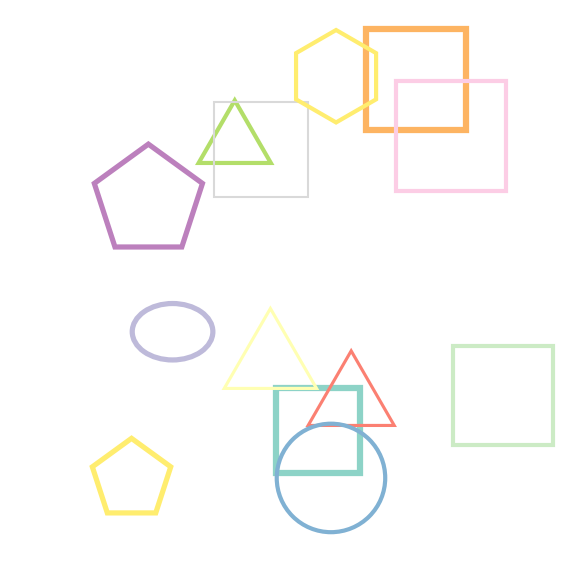[{"shape": "square", "thickness": 3, "radius": 0.37, "center": [0.55, 0.253]}, {"shape": "triangle", "thickness": 1.5, "radius": 0.46, "center": [0.468, 0.373]}, {"shape": "oval", "thickness": 2.5, "radius": 0.35, "center": [0.299, 0.425]}, {"shape": "triangle", "thickness": 1.5, "radius": 0.43, "center": [0.608, 0.305]}, {"shape": "circle", "thickness": 2, "radius": 0.47, "center": [0.573, 0.172]}, {"shape": "square", "thickness": 3, "radius": 0.43, "center": [0.721, 0.861]}, {"shape": "triangle", "thickness": 2, "radius": 0.36, "center": [0.406, 0.753]}, {"shape": "square", "thickness": 2, "radius": 0.48, "center": [0.781, 0.764]}, {"shape": "square", "thickness": 1, "radius": 0.41, "center": [0.452, 0.74]}, {"shape": "pentagon", "thickness": 2.5, "radius": 0.49, "center": [0.257, 0.651]}, {"shape": "square", "thickness": 2, "radius": 0.43, "center": [0.871, 0.314]}, {"shape": "hexagon", "thickness": 2, "radius": 0.4, "center": [0.582, 0.867]}, {"shape": "pentagon", "thickness": 2.5, "radius": 0.36, "center": [0.228, 0.169]}]